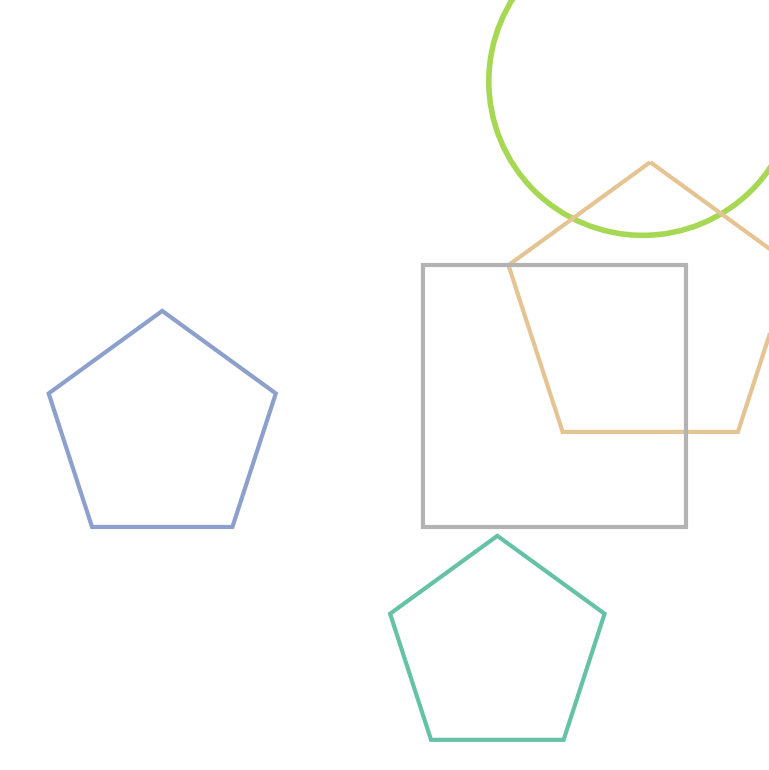[{"shape": "pentagon", "thickness": 1.5, "radius": 0.73, "center": [0.646, 0.158]}, {"shape": "pentagon", "thickness": 1.5, "radius": 0.78, "center": [0.211, 0.441]}, {"shape": "circle", "thickness": 2, "radius": 1.0, "center": [0.835, 0.894]}, {"shape": "pentagon", "thickness": 1.5, "radius": 0.97, "center": [0.845, 0.596]}, {"shape": "square", "thickness": 1.5, "radius": 0.85, "center": [0.72, 0.486]}]